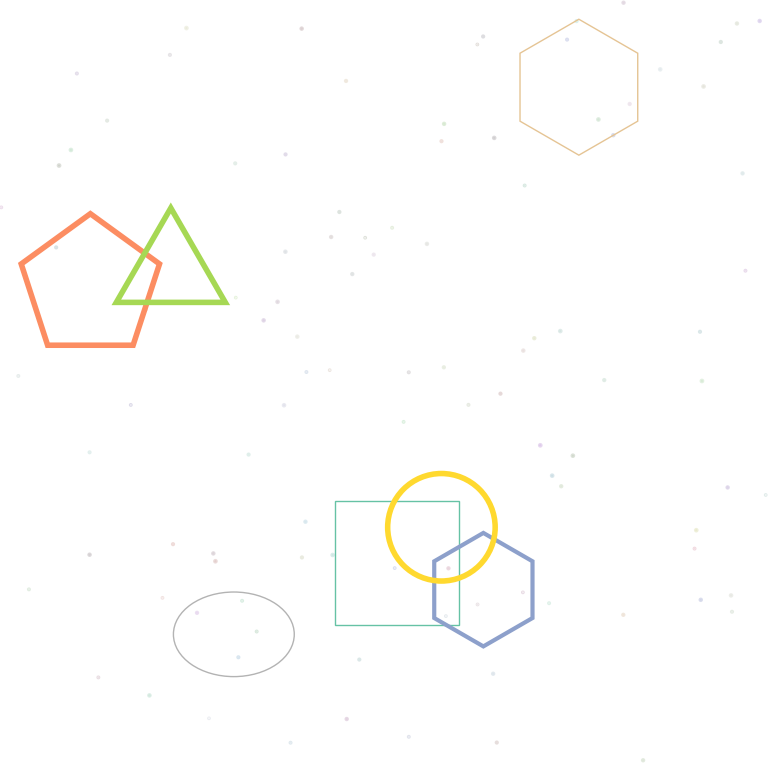[{"shape": "square", "thickness": 0.5, "radius": 0.4, "center": [0.516, 0.269]}, {"shape": "pentagon", "thickness": 2, "radius": 0.47, "center": [0.117, 0.628]}, {"shape": "hexagon", "thickness": 1.5, "radius": 0.37, "center": [0.628, 0.234]}, {"shape": "triangle", "thickness": 2, "radius": 0.41, "center": [0.222, 0.648]}, {"shape": "circle", "thickness": 2, "radius": 0.35, "center": [0.573, 0.315]}, {"shape": "hexagon", "thickness": 0.5, "radius": 0.44, "center": [0.752, 0.887]}, {"shape": "oval", "thickness": 0.5, "radius": 0.39, "center": [0.304, 0.176]}]